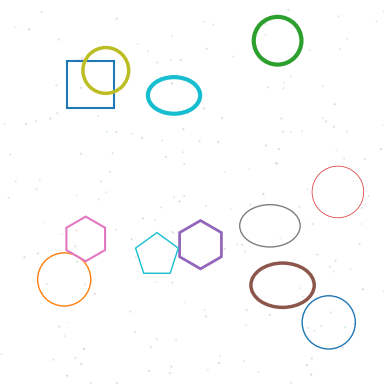[{"shape": "circle", "thickness": 1, "radius": 0.35, "center": [0.854, 0.163]}, {"shape": "square", "thickness": 1.5, "radius": 0.3, "center": [0.234, 0.781]}, {"shape": "circle", "thickness": 1, "radius": 0.35, "center": [0.167, 0.274]}, {"shape": "circle", "thickness": 3, "radius": 0.31, "center": [0.721, 0.894]}, {"shape": "circle", "thickness": 0.5, "radius": 0.34, "center": [0.878, 0.501]}, {"shape": "hexagon", "thickness": 2, "radius": 0.31, "center": [0.521, 0.364]}, {"shape": "oval", "thickness": 2.5, "radius": 0.41, "center": [0.734, 0.259]}, {"shape": "hexagon", "thickness": 1.5, "radius": 0.29, "center": [0.223, 0.379]}, {"shape": "oval", "thickness": 1, "radius": 0.39, "center": [0.701, 0.413]}, {"shape": "circle", "thickness": 2.5, "radius": 0.3, "center": [0.275, 0.817]}, {"shape": "oval", "thickness": 3, "radius": 0.34, "center": [0.452, 0.752]}, {"shape": "pentagon", "thickness": 1, "radius": 0.29, "center": [0.408, 0.337]}]